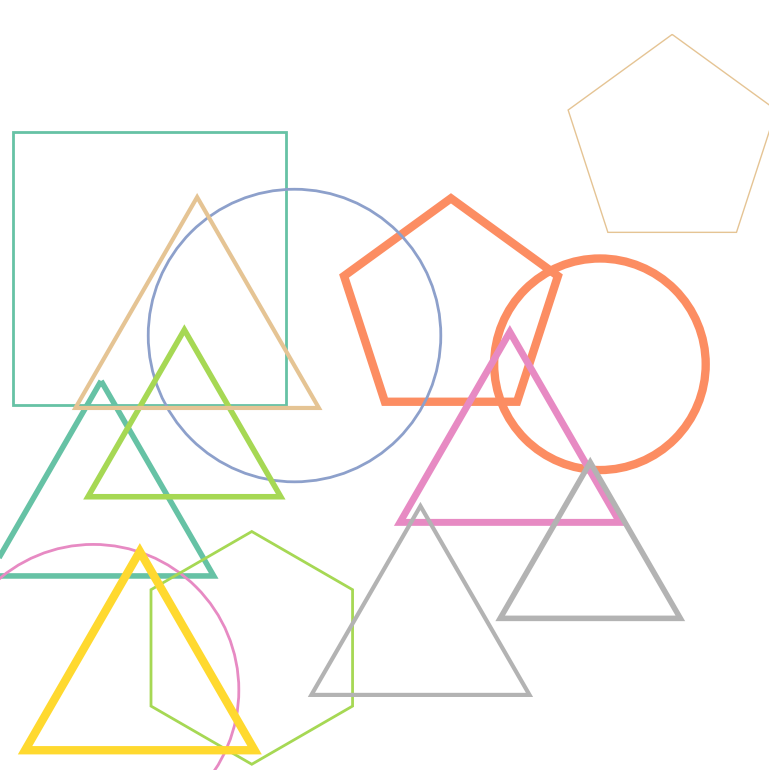[{"shape": "square", "thickness": 1, "radius": 0.89, "center": [0.194, 0.652]}, {"shape": "triangle", "thickness": 2, "radius": 0.84, "center": [0.131, 0.336]}, {"shape": "circle", "thickness": 3, "radius": 0.69, "center": [0.779, 0.527]}, {"shape": "pentagon", "thickness": 3, "radius": 0.73, "center": [0.586, 0.596]}, {"shape": "circle", "thickness": 1, "radius": 0.95, "center": [0.382, 0.564]}, {"shape": "circle", "thickness": 1, "radius": 0.95, "center": [0.121, 0.104]}, {"shape": "triangle", "thickness": 2.5, "radius": 0.82, "center": [0.662, 0.404]}, {"shape": "hexagon", "thickness": 1, "radius": 0.76, "center": [0.327, 0.159]}, {"shape": "triangle", "thickness": 2, "radius": 0.72, "center": [0.239, 0.427]}, {"shape": "triangle", "thickness": 3, "radius": 0.86, "center": [0.182, 0.112]}, {"shape": "pentagon", "thickness": 0.5, "radius": 0.71, "center": [0.873, 0.813]}, {"shape": "triangle", "thickness": 1.5, "radius": 0.91, "center": [0.256, 0.561]}, {"shape": "triangle", "thickness": 2, "radius": 0.68, "center": [0.767, 0.264]}, {"shape": "triangle", "thickness": 1.5, "radius": 0.82, "center": [0.546, 0.179]}]